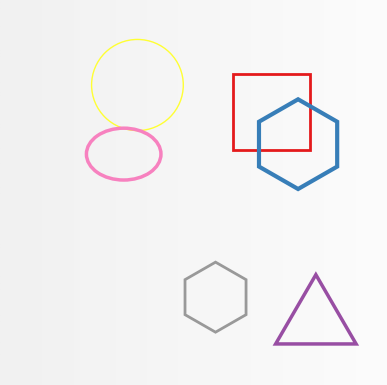[{"shape": "square", "thickness": 2, "radius": 0.5, "center": [0.701, 0.709]}, {"shape": "hexagon", "thickness": 3, "radius": 0.58, "center": [0.769, 0.626]}, {"shape": "triangle", "thickness": 2.5, "radius": 0.6, "center": [0.815, 0.167]}, {"shape": "circle", "thickness": 1, "radius": 0.59, "center": [0.355, 0.779]}, {"shape": "oval", "thickness": 2.5, "radius": 0.48, "center": [0.319, 0.6]}, {"shape": "hexagon", "thickness": 2, "radius": 0.45, "center": [0.556, 0.228]}]